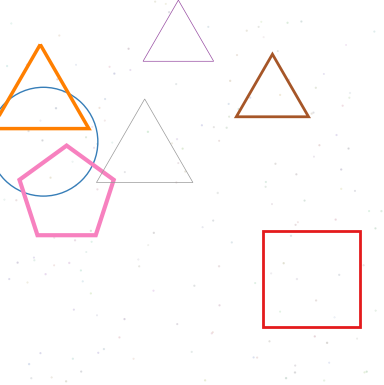[{"shape": "square", "thickness": 2, "radius": 0.63, "center": [0.809, 0.276]}, {"shape": "circle", "thickness": 1, "radius": 0.71, "center": [0.113, 0.632]}, {"shape": "triangle", "thickness": 0.5, "radius": 0.53, "center": [0.463, 0.894]}, {"shape": "triangle", "thickness": 2.5, "radius": 0.73, "center": [0.105, 0.739]}, {"shape": "triangle", "thickness": 2, "radius": 0.54, "center": [0.708, 0.751]}, {"shape": "pentagon", "thickness": 3, "radius": 0.64, "center": [0.173, 0.493]}, {"shape": "triangle", "thickness": 0.5, "radius": 0.72, "center": [0.376, 0.598]}]